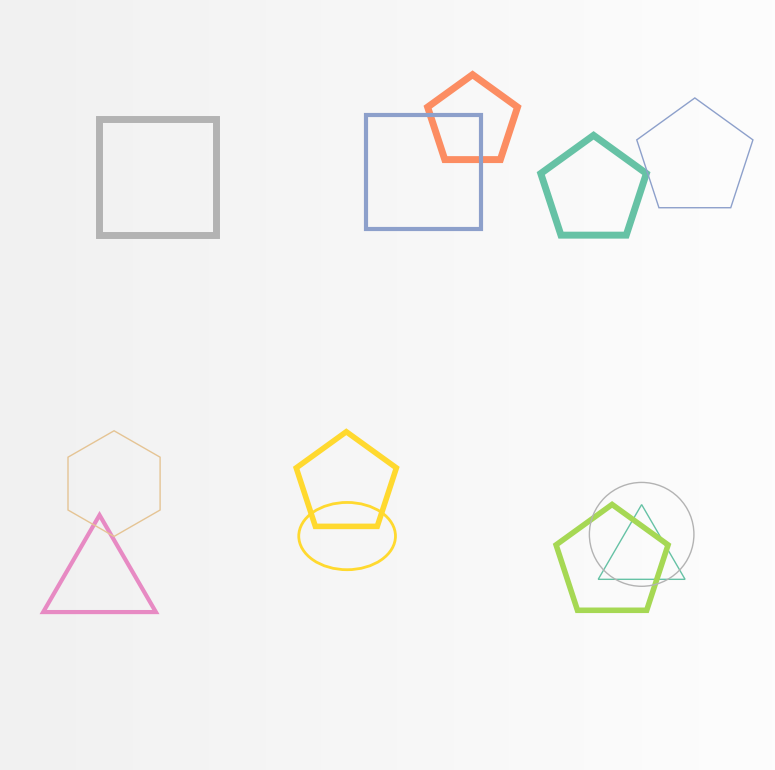[{"shape": "triangle", "thickness": 0.5, "radius": 0.32, "center": [0.828, 0.28]}, {"shape": "pentagon", "thickness": 2.5, "radius": 0.36, "center": [0.766, 0.753]}, {"shape": "pentagon", "thickness": 2.5, "radius": 0.3, "center": [0.61, 0.842]}, {"shape": "square", "thickness": 1.5, "radius": 0.37, "center": [0.547, 0.777]}, {"shape": "pentagon", "thickness": 0.5, "radius": 0.39, "center": [0.897, 0.794]}, {"shape": "triangle", "thickness": 1.5, "radius": 0.42, "center": [0.128, 0.247]}, {"shape": "pentagon", "thickness": 2, "radius": 0.38, "center": [0.79, 0.269]}, {"shape": "pentagon", "thickness": 2, "radius": 0.34, "center": [0.447, 0.371]}, {"shape": "oval", "thickness": 1, "radius": 0.31, "center": [0.448, 0.304]}, {"shape": "hexagon", "thickness": 0.5, "radius": 0.34, "center": [0.147, 0.372]}, {"shape": "circle", "thickness": 0.5, "radius": 0.34, "center": [0.828, 0.306]}, {"shape": "square", "thickness": 2.5, "radius": 0.38, "center": [0.204, 0.77]}]